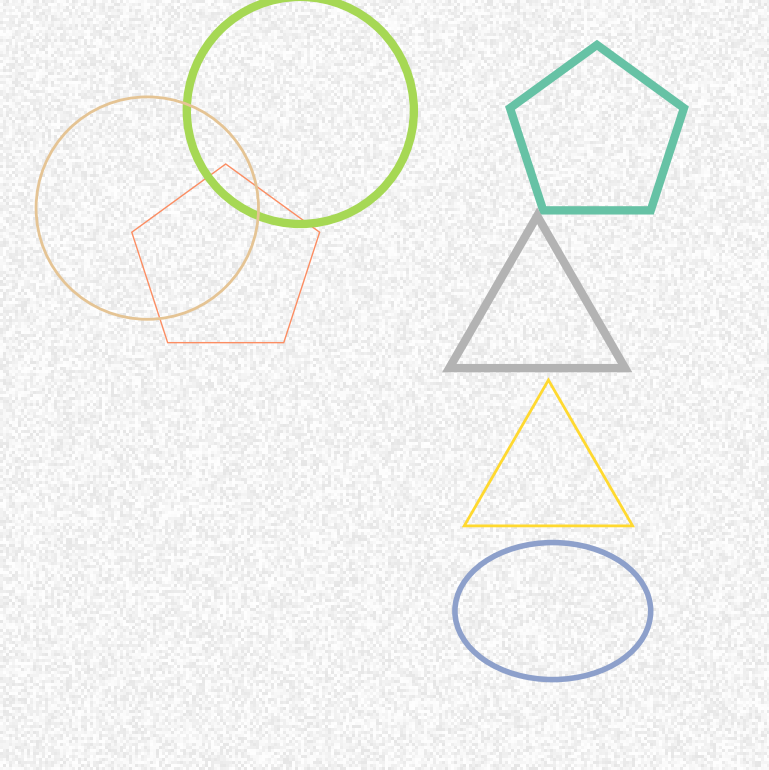[{"shape": "pentagon", "thickness": 3, "radius": 0.59, "center": [0.775, 0.823]}, {"shape": "pentagon", "thickness": 0.5, "radius": 0.64, "center": [0.293, 0.659]}, {"shape": "oval", "thickness": 2, "radius": 0.64, "center": [0.718, 0.206]}, {"shape": "circle", "thickness": 3, "radius": 0.74, "center": [0.39, 0.857]}, {"shape": "triangle", "thickness": 1, "radius": 0.63, "center": [0.712, 0.38]}, {"shape": "circle", "thickness": 1, "radius": 0.72, "center": [0.191, 0.73]}, {"shape": "triangle", "thickness": 3, "radius": 0.66, "center": [0.698, 0.588]}]